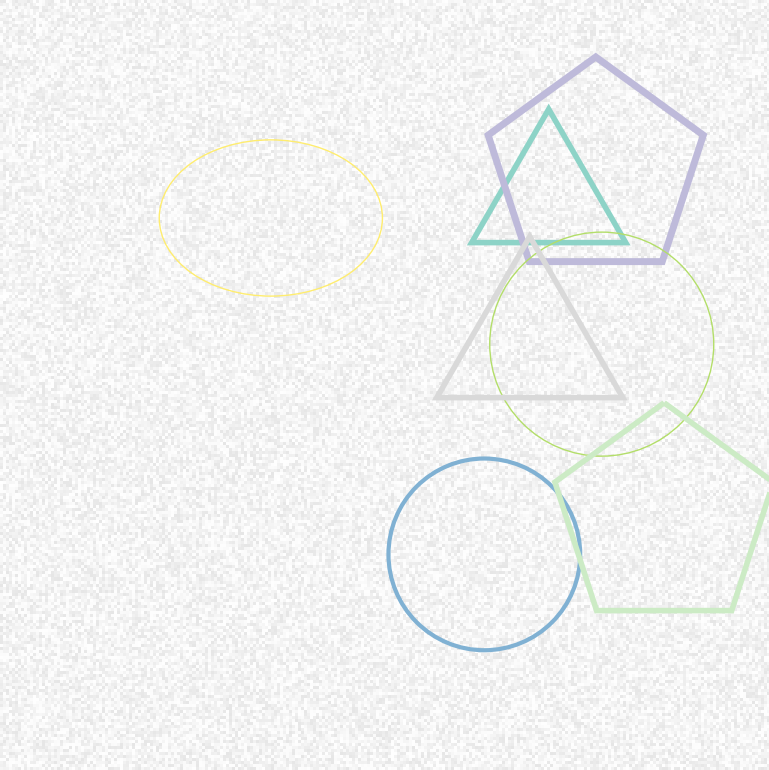[{"shape": "triangle", "thickness": 2, "radius": 0.58, "center": [0.713, 0.743]}, {"shape": "pentagon", "thickness": 2.5, "radius": 0.73, "center": [0.774, 0.779]}, {"shape": "circle", "thickness": 1.5, "radius": 0.62, "center": [0.629, 0.28]}, {"shape": "circle", "thickness": 0.5, "radius": 0.73, "center": [0.781, 0.553]}, {"shape": "triangle", "thickness": 2, "radius": 0.7, "center": [0.688, 0.553]}, {"shape": "pentagon", "thickness": 2, "radius": 0.75, "center": [0.863, 0.328]}, {"shape": "oval", "thickness": 0.5, "radius": 0.72, "center": [0.352, 0.717]}]